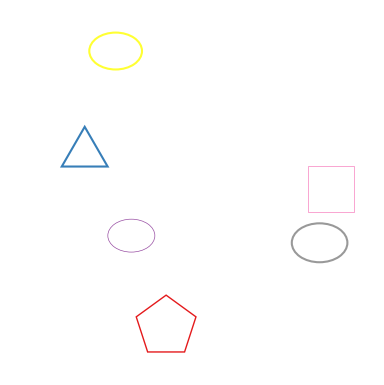[{"shape": "pentagon", "thickness": 1, "radius": 0.41, "center": [0.431, 0.152]}, {"shape": "triangle", "thickness": 1.5, "radius": 0.34, "center": [0.22, 0.602]}, {"shape": "oval", "thickness": 0.5, "radius": 0.31, "center": [0.341, 0.388]}, {"shape": "oval", "thickness": 1.5, "radius": 0.34, "center": [0.3, 0.867]}, {"shape": "square", "thickness": 0.5, "radius": 0.3, "center": [0.859, 0.509]}, {"shape": "oval", "thickness": 1.5, "radius": 0.36, "center": [0.83, 0.369]}]